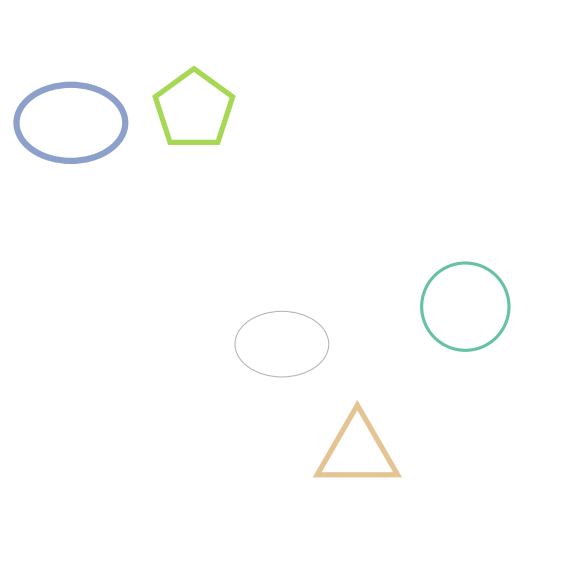[{"shape": "circle", "thickness": 1.5, "radius": 0.38, "center": [0.806, 0.468]}, {"shape": "oval", "thickness": 3, "radius": 0.47, "center": [0.123, 0.786]}, {"shape": "pentagon", "thickness": 2.5, "radius": 0.35, "center": [0.336, 0.81]}, {"shape": "triangle", "thickness": 2.5, "radius": 0.4, "center": [0.619, 0.217]}, {"shape": "oval", "thickness": 0.5, "radius": 0.41, "center": [0.488, 0.403]}]